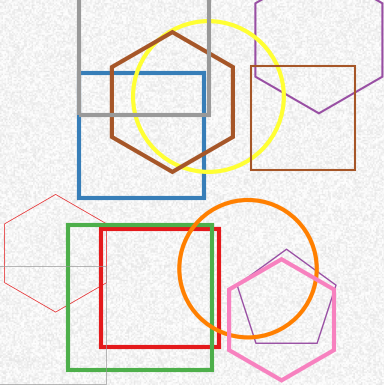[{"shape": "hexagon", "thickness": 0.5, "radius": 0.76, "center": [0.144, 0.342]}, {"shape": "square", "thickness": 3, "radius": 0.77, "center": [0.416, 0.252]}, {"shape": "square", "thickness": 3, "radius": 0.81, "center": [0.368, 0.648]}, {"shape": "square", "thickness": 3, "radius": 0.94, "center": [0.363, 0.227]}, {"shape": "pentagon", "thickness": 1, "radius": 0.68, "center": [0.744, 0.218]}, {"shape": "hexagon", "thickness": 1.5, "radius": 0.95, "center": [0.828, 0.896]}, {"shape": "circle", "thickness": 3, "radius": 0.89, "center": [0.644, 0.302]}, {"shape": "circle", "thickness": 3, "radius": 0.98, "center": [0.541, 0.749]}, {"shape": "square", "thickness": 1.5, "radius": 0.68, "center": [0.787, 0.693]}, {"shape": "hexagon", "thickness": 3, "radius": 0.91, "center": [0.448, 0.735]}, {"shape": "hexagon", "thickness": 3, "radius": 0.79, "center": [0.731, 0.169]}, {"shape": "square", "thickness": 3, "radius": 0.85, "center": [0.373, 0.87]}, {"shape": "square", "thickness": 0.5, "radius": 0.77, "center": [0.122, 0.156]}]